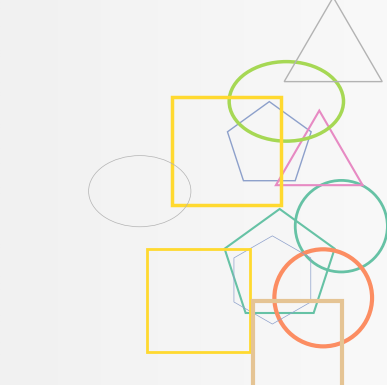[{"shape": "circle", "thickness": 2, "radius": 0.59, "center": [0.881, 0.413]}, {"shape": "pentagon", "thickness": 1.5, "radius": 0.75, "center": [0.722, 0.308]}, {"shape": "circle", "thickness": 3, "radius": 0.63, "center": [0.834, 0.226]}, {"shape": "hexagon", "thickness": 0.5, "radius": 0.57, "center": [0.703, 0.273]}, {"shape": "pentagon", "thickness": 1, "radius": 0.57, "center": [0.695, 0.622]}, {"shape": "triangle", "thickness": 1.5, "radius": 0.65, "center": [0.824, 0.584]}, {"shape": "oval", "thickness": 2.5, "radius": 0.74, "center": [0.739, 0.737]}, {"shape": "square", "thickness": 2, "radius": 0.67, "center": [0.513, 0.22]}, {"shape": "square", "thickness": 2.5, "radius": 0.7, "center": [0.584, 0.608]}, {"shape": "square", "thickness": 3, "radius": 0.57, "center": [0.767, 0.102]}, {"shape": "triangle", "thickness": 1, "radius": 0.73, "center": [0.86, 0.861]}, {"shape": "oval", "thickness": 0.5, "radius": 0.66, "center": [0.361, 0.503]}]